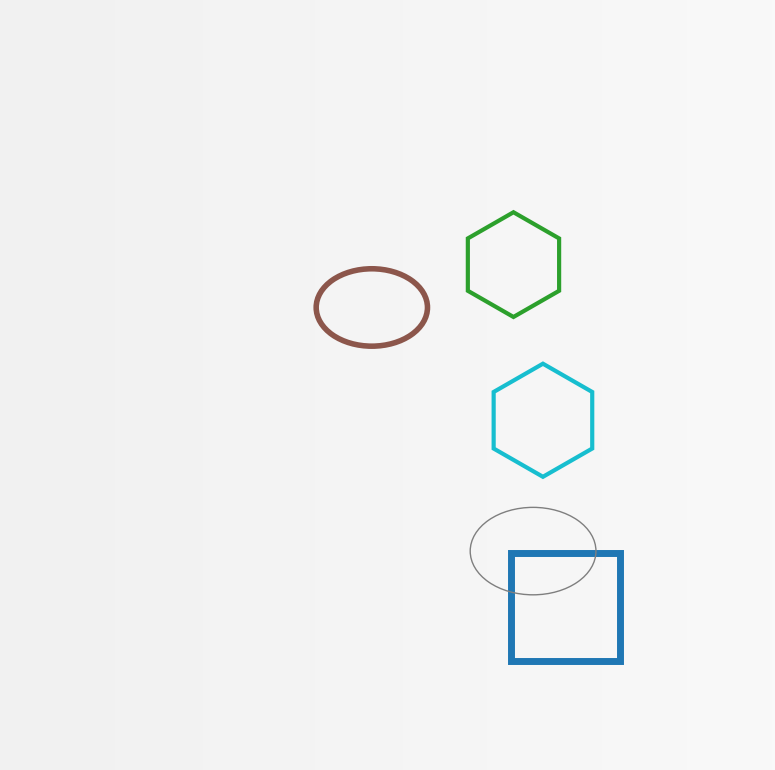[{"shape": "square", "thickness": 2.5, "radius": 0.35, "center": [0.73, 0.211]}, {"shape": "hexagon", "thickness": 1.5, "radius": 0.34, "center": [0.663, 0.656]}, {"shape": "oval", "thickness": 2, "radius": 0.36, "center": [0.48, 0.601]}, {"shape": "oval", "thickness": 0.5, "radius": 0.41, "center": [0.688, 0.284]}, {"shape": "hexagon", "thickness": 1.5, "radius": 0.37, "center": [0.701, 0.454]}]